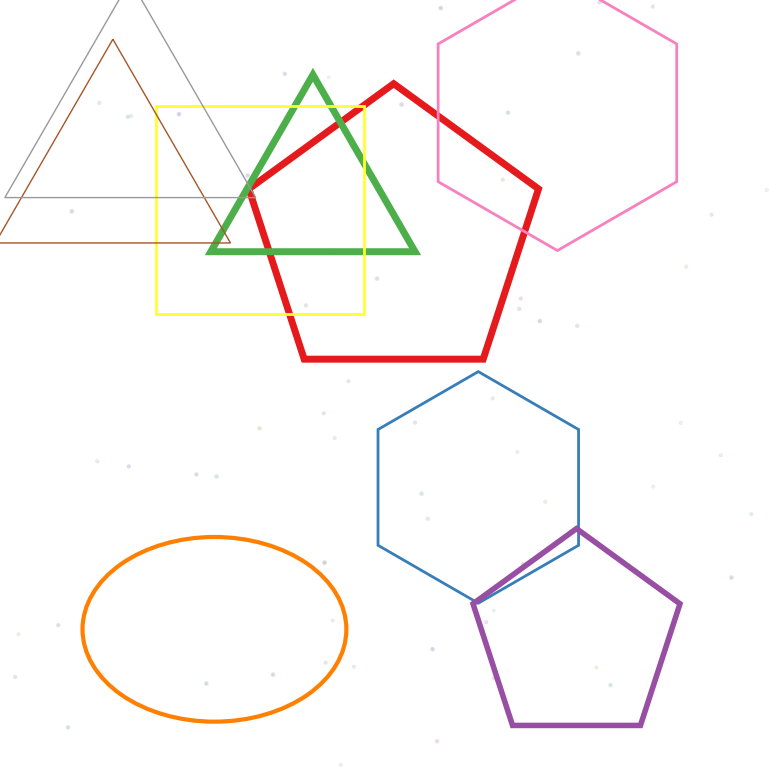[{"shape": "pentagon", "thickness": 2.5, "radius": 0.99, "center": [0.511, 0.694]}, {"shape": "hexagon", "thickness": 1, "radius": 0.75, "center": [0.621, 0.367]}, {"shape": "triangle", "thickness": 2.5, "radius": 0.77, "center": [0.406, 0.75]}, {"shape": "pentagon", "thickness": 2, "radius": 0.71, "center": [0.749, 0.172]}, {"shape": "oval", "thickness": 1.5, "radius": 0.86, "center": [0.279, 0.183]}, {"shape": "square", "thickness": 1, "radius": 0.67, "center": [0.337, 0.727]}, {"shape": "triangle", "thickness": 0.5, "radius": 0.88, "center": [0.147, 0.773]}, {"shape": "hexagon", "thickness": 1, "radius": 0.89, "center": [0.724, 0.853]}, {"shape": "triangle", "thickness": 0.5, "radius": 0.94, "center": [0.169, 0.837]}]